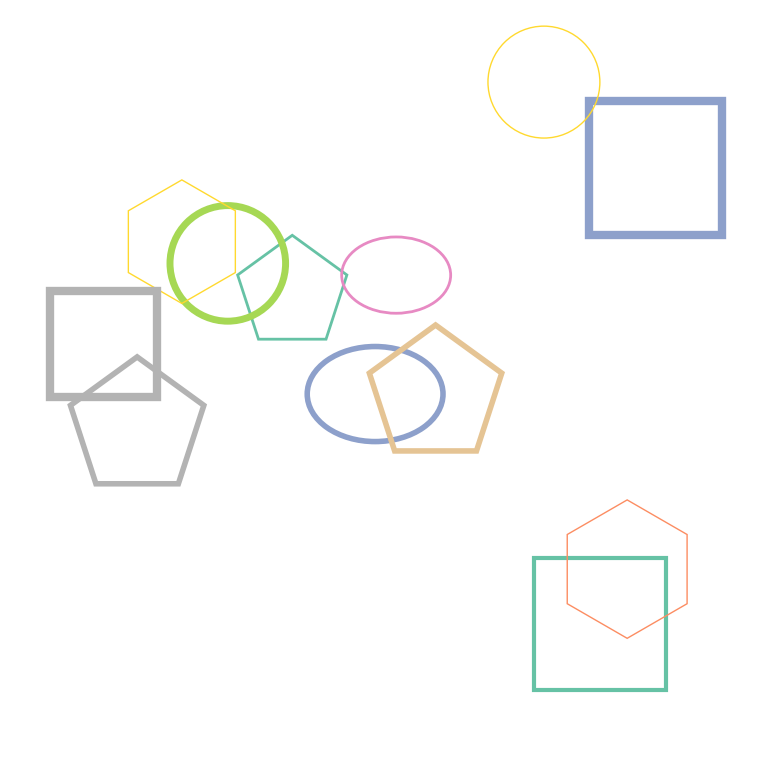[{"shape": "pentagon", "thickness": 1, "radius": 0.37, "center": [0.38, 0.62]}, {"shape": "square", "thickness": 1.5, "radius": 0.43, "center": [0.779, 0.19]}, {"shape": "hexagon", "thickness": 0.5, "radius": 0.45, "center": [0.814, 0.261]}, {"shape": "square", "thickness": 3, "radius": 0.43, "center": [0.851, 0.782]}, {"shape": "oval", "thickness": 2, "radius": 0.44, "center": [0.487, 0.488]}, {"shape": "oval", "thickness": 1, "radius": 0.35, "center": [0.514, 0.643]}, {"shape": "circle", "thickness": 2.5, "radius": 0.38, "center": [0.296, 0.658]}, {"shape": "hexagon", "thickness": 0.5, "radius": 0.4, "center": [0.236, 0.686]}, {"shape": "circle", "thickness": 0.5, "radius": 0.36, "center": [0.706, 0.893]}, {"shape": "pentagon", "thickness": 2, "radius": 0.45, "center": [0.566, 0.487]}, {"shape": "square", "thickness": 3, "radius": 0.35, "center": [0.134, 0.553]}, {"shape": "pentagon", "thickness": 2, "radius": 0.46, "center": [0.178, 0.445]}]